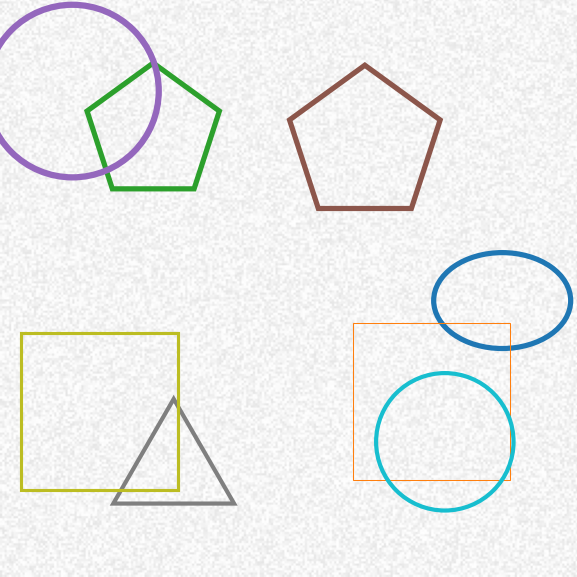[{"shape": "oval", "thickness": 2.5, "radius": 0.59, "center": [0.87, 0.479]}, {"shape": "square", "thickness": 0.5, "radius": 0.68, "center": [0.747, 0.304]}, {"shape": "pentagon", "thickness": 2.5, "radius": 0.6, "center": [0.265, 0.77]}, {"shape": "circle", "thickness": 3, "radius": 0.75, "center": [0.125, 0.841]}, {"shape": "pentagon", "thickness": 2.5, "radius": 0.69, "center": [0.632, 0.749]}, {"shape": "triangle", "thickness": 2, "radius": 0.6, "center": [0.301, 0.188]}, {"shape": "square", "thickness": 1.5, "radius": 0.68, "center": [0.172, 0.287]}, {"shape": "circle", "thickness": 2, "radius": 0.59, "center": [0.77, 0.234]}]